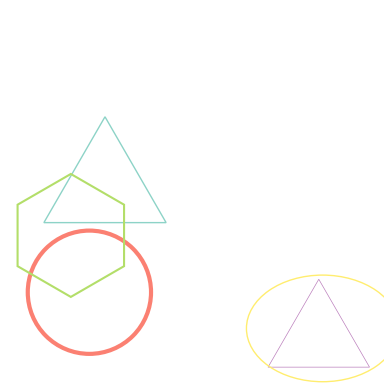[{"shape": "triangle", "thickness": 1, "radius": 0.92, "center": [0.273, 0.513]}, {"shape": "circle", "thickness": 3, "radius": 0.8, "center": [0.232, 0.241]}, {"shape": "hexagon", "thickness": 1.5, "radius": 0.8, "center": [0.184, 0.388]}, {"shape": "triangle", "thickness": 0.5, "radius": 0.76, "center": [0.828, 0.122]}, {"shape": "oval", "thickness": 1, "radius": 0.99, "center": [0.838, 0.147]}]